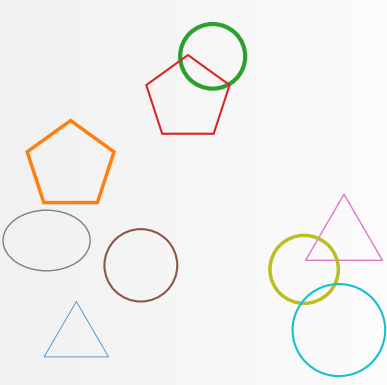[{"shape": "triangle", "thickness": 0.5, "radius": 0.48, "center": [0.197, 0.121]}, {"shape": "pentagon", "thickness": 2.5, "radius": 0.59, "center": [0.182, 0.569]}, {"shape": "circle", "thickness": 3, "radius": 0.42, "center": [0.549, 0.854]}, {"shape": "pentagon", "thickness": 1.5, "radius": 0.57, "center": [0.485, 0.744]}, {"shape": "circle", "thickness": 1.5, "radius": 0.47, "center": [0.363, 0.311]}, {"shape": "triangle", "thickness": 1, "radius": 0.57, "center": [0.888, 0.381]}, {"shape": "oval", "thickness": 1, "radius": 0.56, "center": [0.12, 0.375]}, {"shape": "circle", "thickness": 2.5, "radius": 0.44, "center": [0.785, 0.3]}, {"shape": "circle", "thickness": 1.5, "radius": 0.6, "center": [0.875, 0.143]}]